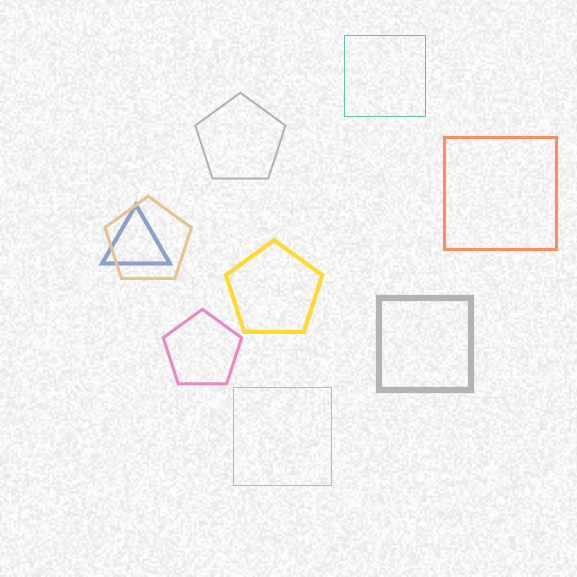[{"shape": "square", "thickness": 0.5, "radius": 0.35, "center": [0.666, 0.868]}, {"shape": "square", "thickness": 1.5, "radius": 0.48, "center": [0.866, 0.665]}, {"shape": "triangle", "thickness": 2, "radius": 0.34, "center": [0.235, 0.577]}, {"shape": "pentagon", "thickness": 1.5, "radius": 0.36, "center": [0.351, 0.392]}, {"shape": "square", "thickness": 0.5, "radius": 0.42, "center": [0.488, 0.244]}, {"shape": "pentagon", "thickness": 2, "radius": 0.44, "center": [0.475, 0.495]}, {"shape": "pentagon", "thickness": 1.5, "radius": 0.39, "center": [0.257, 0.581]}, {"shape": "square", "thickness": 3, "radius": 0.4, "center": [0.736, 0.403]}, {"shape": "pentagon", "thickness": 1, "radius": 0.41, "center": [0.416, 0.756]}]